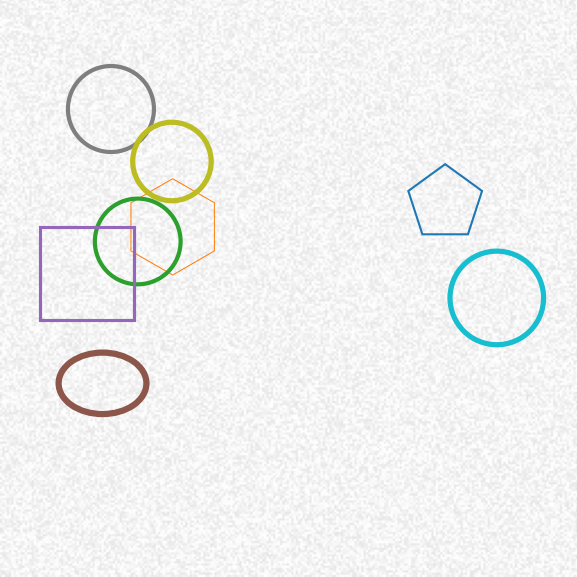[{"shape": "pentagon", "thickness": 1, "radius": 0.34, "center": [0.771, 0.648]}, {"shape": "hexagon", "thickness": 0.5, "radius": 0.42, "center": [0.299, 0.606]}, {"shape": "circle", "thickness": 2, "radius": 0.37, "center": [0.238, 0.581]}, {"shape": "square", "thickness": 1.5, "radius": 0.41, "center": [0.151, 0.526]}, {"shape": "oval", "thickness": 3, "radius": 0.38, "center": [0.178, 0.335]}, {"shape": "circle", "thickness": 2, "radius": 0.37, "center": [0.192, 0.81]}, {"shape": "circle", "thickness": 2.5, "radius": 0.34, "center": [0.298, 0.719]}, {"shape": "circle", "thickness": 2.5, "radius": 0.41, "center": [0.86, 0.483]}]